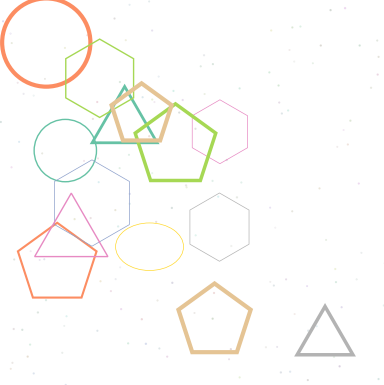[{"shape": "circle", "thickness": 1, "radius": 0.4, "center": [0.17, 0.609]}, {"shape": "triangle", "thickness": 2, "radius": 0.49, "center": [0.324, 0.678]}, {"shape": "pentagon", "thickness": 1.5, "radius": 0.54, "center": [0.149, 0.314]}, {"shape": "circle", "thickness": 3, "radius": 0.57, "center": [0.12, 0.89]}, {"shape": "hexagon", "thickness": 0.5, "radius": 0.56, "center": [0.239, 0.473]}, {"shape": "triangle", "thickness": 1, "radius": 0.55, "center": [0.185, 0.388]}, {"shape": "hexagon", "thickness": 0.5, "radius": 0.42, "center": [0.571, 0.658]}, {"shape": "hexagon", "thickness": 1, "radius": 0.51, "center": [0.259, 0.797]}, {"shape": "pentagon", "thickness": 2.5, "radius": 0.55, "center": [0.456, 0.62]}, {"shape": "oval", "thickness": 0.5, "radius": 0.44, "center": [0.388, 0.359]}, {"shape": "pentagon", "thickness": 3, "radius": 0.49, "center": [0.557, 0.165]}, {"shape": "pentagon", "thickness": 3, "radius": 0.41, "center": [0.368, 0.702]}, {"shape": "triangle", "thickness": 2.5, "radius": 0.42, "center": [0.844, 0.12]}, {"shape": "hexagon", "thickness": 0.5, "radius": 0.44, "center": [0.57, 0.41]}]